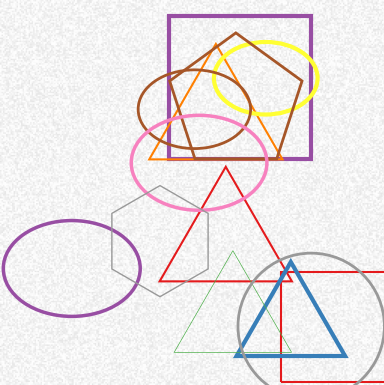[{"shape": "triangle", "thickness": 1.5, "radius": 0.99, "center": [0.586, 0.368]}, {"shape": "square", "thickness": 1.5, "radius": 0.71, "center": [0.871, 0.151]}, {"shape": "triangle", "thickness": 3, "radius": 0.81, "center": [0.755, 0.157]}, {"shape": "triangle", "thickness": 0.5, "radius": 0.88, "center": [0.605, 0.173]}, {"shape": "square", "thickness": 3, "radius": 0.93, "center": [0.623, 0.773]}, {"shape": "oval", "thickness": 2.5, "radius": 0.89, "center": [0.186, 0.303]}, {"shape": "triangle", "thickness": 1.5, "radius": 1.0, "center": [0.561, 0.686]}, {"shape": "oval", "thickness": 3, "radius": 0.67, "center": [0.69, 0.797]}, {"shape": "oval", "thickness": 2, "radius": 0.73, "center": [0.505, 0.716]}, {"shape": "pentagon", "thickness": 2, "radius": 0.9, "center": [0.613, 0.734]}, {"shape": "oval", "thickness": 2.5, "radius": 0.88, "center": [0.517, 0.577]}, {"shape": "hexagon", "thickness": 1, "radius": 0.72, "center": [0.416, 0.374]}, {"shape": "circle", "thickness": 2, "radius": 0.95, "center": [0.808, 0.152]}]